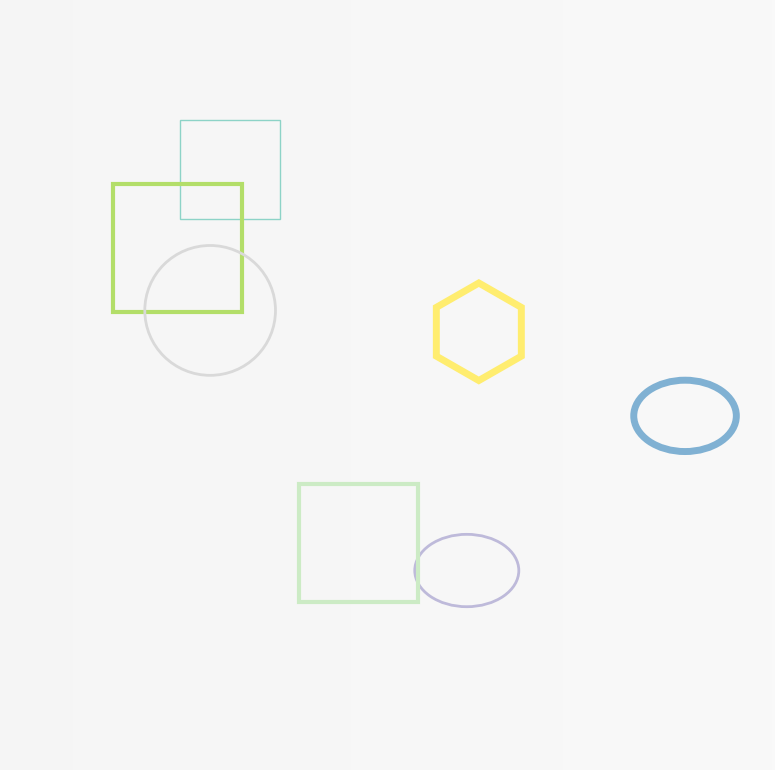[{"shape": "square", "thickness": 0.5, "radius": 0.32, "center": [0.296, 0.78]}, {"shape": "oval", "thickness": 1, "radius": 0.34, "center": [0.602, 0.259]}, {"shape": "oval", "thickness": 2.5, "radius": 0.33, "center": [0.884, 0.46]}, {"shape": "square", "thickness": 1.5, "radius": 0.42, "center": [0.229, 0.678]}, {"shape": "circle", "thickness": 1, "radius": 0.42, "center": [0.271, 0.597]}, {"shape": "square", "thickness": 1.5, "radius": 0.38, "center": [0.463, 0.295]}, {"shape": "hexagon", "thickness": 2.5, "radius": 0.32, "center": [0.618, 0.569]}]